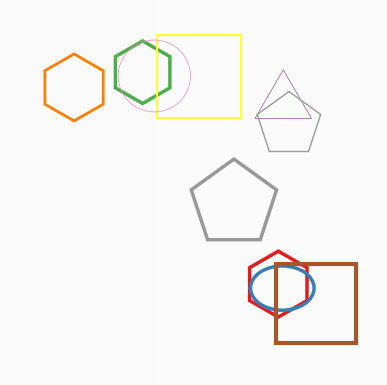[{"shape": "hexagon", "thickness": 2.5, "radius": 0.43, "center": [0.718, 0.262]}, {"shape": "oval", "thickness": 2.5, "radius": 0.41, "center": [0.728, 0.252]}, {"shape": "hexagon", "thickness": 2.5, "radius": 0.41, "center": [0.368, 0.812]}, {"shape": "triangle", "thickness": 0.5, "radius": 0.42, "center": [0.731, 0.734]}, {"shape": "hexagon", "thickness": 2, "radius": 0.43, "center": [0.191, 0.773]}, {"shape": "square", "thickness": 1.5, "radius": 0.54, "center": [0.513, 0.801]}, {"shape": "square", "thickness": 3, "radius": 0.52, "center": [0.816, 0.212]}, {"shape": "circle", "thickness": 0.5, "radius": 0.47, "center": [0.398, 0.803]}, {"shape": "pentagon", "thickness": 2.5, "radius": 0.58, "center": [0.604, 0.471]}, {"shape": "pentagon", "thickness": 1, "radius": 0.43, "center": [0.746, 0.676]}]